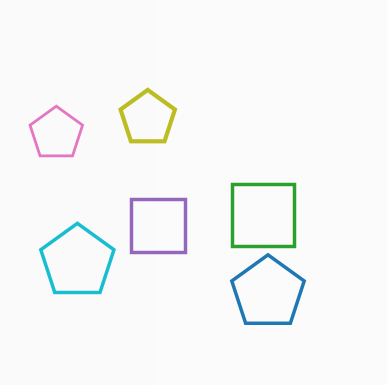[{"shape": "pentagon", "thickness": 2.5, "radius": 0.49, "center": [0.692, 0.24]}, {"shape": "square", "thickness": 2.5, "radius": 0.4, "center": [0.678, 0.443]}, {"shape": "square", "thickness": 2.5, "radius": 0.35, "center": [0.407, 0.414]}, {"shape": "pentagon", "thickness": 2, "radius": 0.36, "center": [0.145, 0.653]}, {"shape": "pentagon", "thickness": 3, "radius": 0.37, "center": [0.381, 0.693]}, {"shape": "pentagon", "thickness": 2.5, "radius": 0.5, "center": [0.2, 0.321]}]